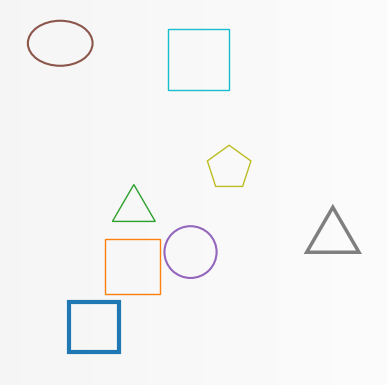[{"shape": "square", "thickness": 3, "radius": 0.32, "center": [0.242, 0.151]}, {"shape": "square", "thickness": 1, "radius": 0.36, "center": [0.341, 0.308]}, {"shape": "triangle", "thickness": 1, "radius": 0.32, "center": [0.345, 0.457]}, {"shape": "circle", "thickness": 1.5, "radius": 0.34, "center": [0.492, 0.345]}, {"shape": "oval", "thickness": 1.5, "radius": 0.42, "center": [0.155, 0.888]}, {"shape": "triangle", "thickness": 2.5, "radius": 0.39, "center": [0.859, 0.384]}, {"shape": "pentagon", "thickness": 1, "radius": 0.3, "center": [0.591, 0.564]}, {"shape": "square", "thickness": 1, "radius": 0.4, "center": [0.513, 0.846]}]